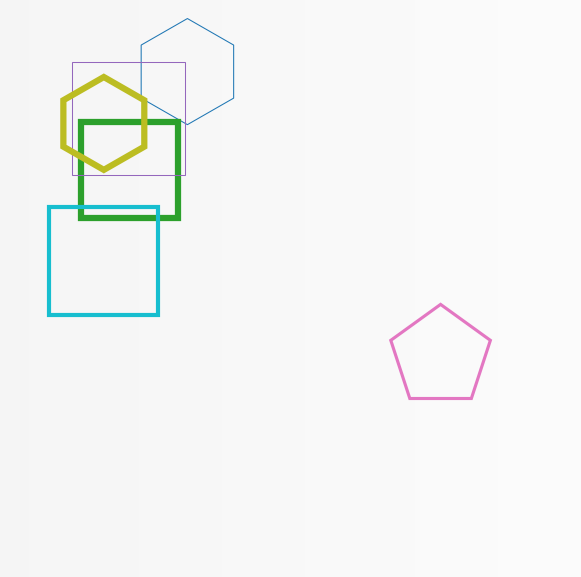[{"shape": "hexagon", "thickness": 0.5, "radius": 0.46, "center": [0.322, 0.875]}, {"shape": "square", "thickness": 3, "radius": 0.42, "center": [0.223, 0.704]}, {"shape": "square", "thickness": 0.5, "radius": 0.49, "center": [0.222, 0.794]}, {"shape": "pentagon", "thickness": 1.5, "radius": 0.45, "center": [0.758, 0.382]}, {"shape": "hexagon", "thickness": 3, "radius": 0.4, "center": [0.179, 0.785]}, {"shape": "square", "thickness": 2, "radius": 0.47, "center": [0.179, 0.547]}]